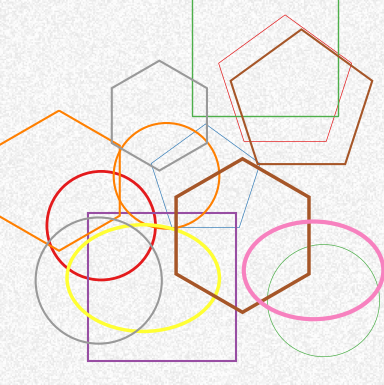[{"shape": "circle", "thickness": 2, "radius": 0.71, "center": [0.263, 0.414]}, {"shape": "pentagon", "thickness": 0.5, "radius": 0.91, "center": [0.741, 0.78]}, {"shape": "pentagon", "thickness": 0.5, "radius": 0.74, "center": [0.534, 0.529]}, {"shape": "square", "thickness": 1, "radius": 0.95, "center": [0.689, 0.889]}, {"shape": "circle", "thickness": 0.5, "radius": 0.73, "center": [0.84, 0.219]}, {"shape": "square", "thickness": 1.5, "radius": 0.96, "center": [0.42, 0.255]}, {"shape": "circle", "thickness": 1.5, "radius": 0.69, "center": [0.433, 0.543]}, {"shape": "hexagon", "thickness": 1.5, "radius": 0.91, "center": [0.153, 0.531]}, {"shape": "oval", "thickness": 2.5, "radius": 0.99, "center": [0.372, 0.278]}, {"shape": "hexagon", "thickness": 2.5, "radius": 1.0, "center": [0.63, 0.388]}, {"shape": "pentagon", "thickness": 1.5, "radius": 0.97, "center": [0.783, 0.73]}, {"shape": "oval", "thickness": 3, "radius": 0.91, "center": [0.814, 0.298]}, {"shape": "circle", "thickness": 1.5, "radius": 0.82, "center": [0.256, 0.271]}, {"shape": "hexagon", "thickness": 1.5, "radius": 0.71, "center": [0.414, 0.7]}]